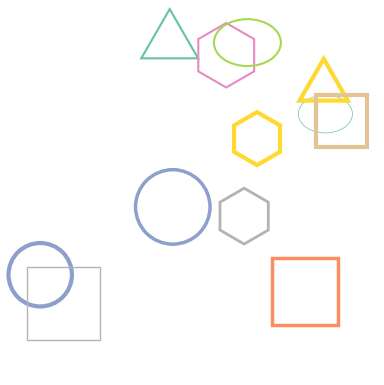[{"shape": "oval", "thickness": 0.5, "radius": 0.35, "center": [0.845, 0.704]}, {"shape": "triangle", "thickness": 1.5, "radius": 0.43, "center": [0.441, 0.891]}, {"shape": "square", "thickness": 2.5, "radius": 0.43, "center": [0.793, 0.243]}, {"shape": "circle", "thickness": 3, "radius": 0.41, "center": [0.104, 0.286]}, {"shape": "circle", "thickness": 2.5, "radius": 0.48, "center": [0.449, 0.463]}, {"shape": "hexagon", "thickness": 1.5, "radius": 0.42, "center": [0.588, 0.857]}, {"shape": "oval", "thickness": 1.5, "radius": 0.43, "center": [0.643, 0.889]}, {"shape": "hexagon", "thickness": 3, "radius": 0.34, "center": [0.668, 0.64]}, {"shape": "triangle", "thickness": 3, "radius": 0.36, "center": [0.841, 0.775]}, {"shape": "square", "thickness": 3, "radius": 0.34, "center": [0.887, 0.686]}, {"shape": "hexagon", "thickness": 2, "radius": 0.36, "center": [0.634, 0.439]}, {"shape": "square", "thickness": 1, "radius": 0.47, "center": [0.165, 0.213]}]